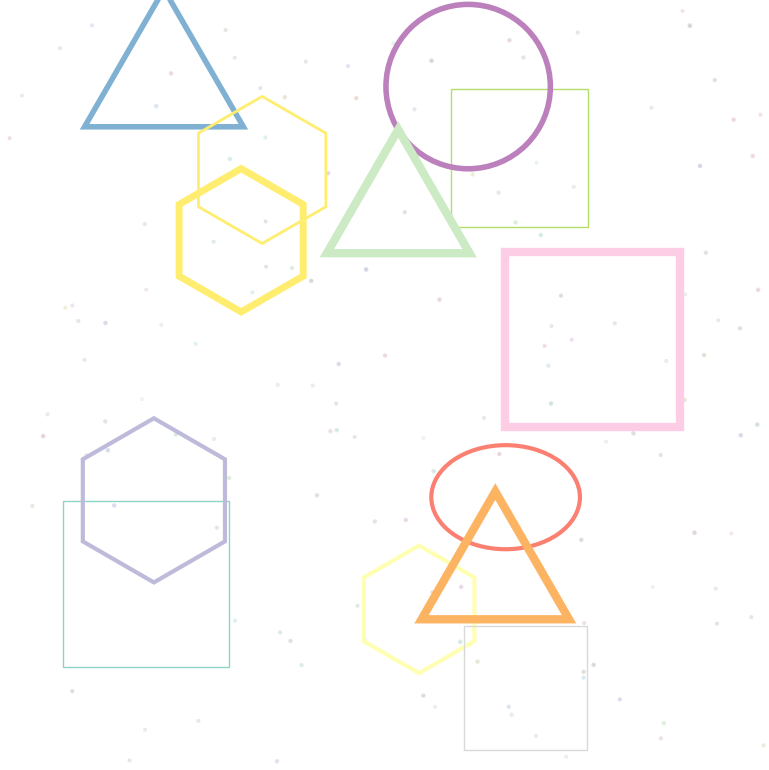[{"shape": "square", "thickness": 0.5, "radius": 0.54, "center": [0.19, 0.242]}, {"shape": "hexagon", "thickness": 1.5, "radius": 0.41, "center": [0.544, 0.209]}, {"shape": "hexagon", "thickness": 1.5, "radius": 0.53, "center": [0.2, 0.35]}, {"shape": "oval", "thickness": 1.5, "radius": 0.48, "center": [0.657, 0.354]}, {"shape": "triangle", "thickness": 2, "radius": 0.6, "center": [0.213, 0.895]}, {"shape": "triangle", "thickness": 3, "radius": 0.55, "center": [0.643, 0.251]}, {"shape": "square", "thickness": 0.5, "radius": 0.45, "center": [0.675, 0.795]}, {"shape": "square", "thickness": 3, "radius": 0.57, "center": [0.769, 0.559]}, {"shape": "square", "thickness": 0.5, "radius": 0.4, "center": [0.682, 0.107]}, {"shape": "circle", "thickness": 2, "radius": 0.53, "center": [0.608, 0.888]}, {"shape": "triangle", "thickness": 3, "radius": 0.54, "center": [0.517, 0.725]}, {"shape": "hexagon", "thickness": 2.5, "radius": 0.47, "center": [0.313, 0.688]}, {"shape": "hexagon", "thickness": 1, "radius": 0.48, "center": [0.34, 0.779]}]